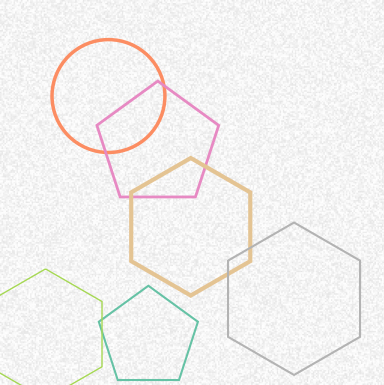[{"shape": "pentagon", "thickness": 1.5, "radius": 0.68, "center": [0.385, 0.122]}, {"shape": "circle", "thickness": 2.5, "radius": 0.73, "center": [0.282, 0.751]}, {"shape": "pentagon", "thickness": 2, "radius": 0.83, "center": [0.41, 0.623]}, {"shape": "hexagon", "thickness": 1, "radius": 0.85, "center": [0.118, 0.132]}, {"shape": "hexagon", "thickness": 3, "radius": 0.89, "center": [0.495, 0.411]}, {"shape": "hexagon", "thickness": 1.5, "radius": 0.99, "center": [0.764, 0.224]}]